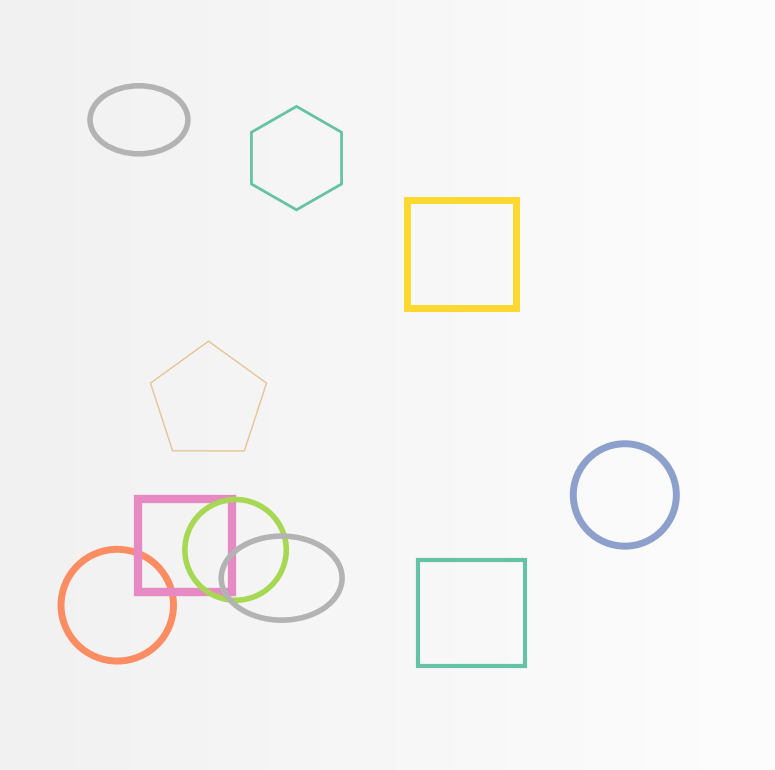[{"shape": "hexagon", "thickness": 1, "radius": 0.34, "center": [0.383, 0.795]}, {"shape": "square", "thickness": 1.5, "radius": 0.34, "center": [0.609, 0.204]}, {"shape": "circle", "thickness": 2.5, "radius": 0.36, "center": [0.151, 0.214]}, {"shape": "circle", "thickness": 2.5, "radius": 0.33, "center": [0.806, 0.357]}, {"shape": "square", "thickness": 3, "radius": 0.3, "center": [0.239, 0.292]}, {"shape": "circle", "thickness": 2, "radius": 0.33, "center": [0.304, 0.286]}, {"shape": "square", "thickness": 2.5, "radius": 0.35, "center": [0.595, 0.67]}, {"shape": "pentagon", "thickness": 0.5, "radius": 0.39, "center": [0.269, 0.478]}, {"shape": "oval", "thickness": 2, "radius": 0.32, "center": [0.179, 0.844]}, {"shape": "oval", "thickness": 2, "radius": 0.39, "center": [0.363, 0.249]}]